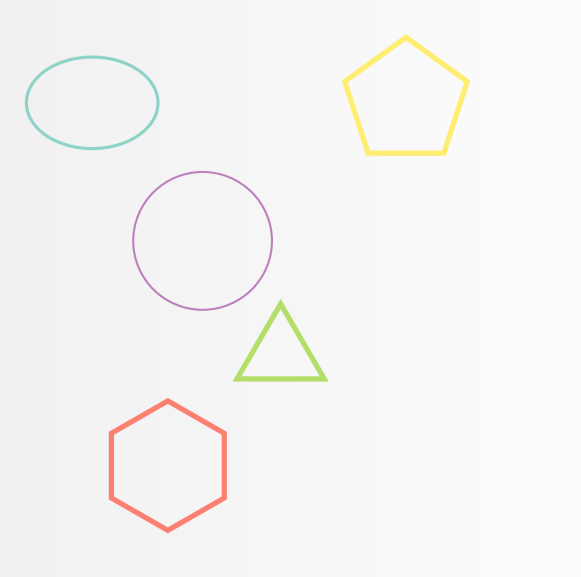[{"shape": "oval", "thickness": 1.5, "radius": 0.57, "center": [0.159, 0.821]}, {"shape": "hexagon", "thickness": 2.5, "radius": 0.56, "center": [0.289, 0.193]}, {"shape": "triangle", "thickness": 2.5, "radius": 0.43, "center": [0.483, 0.386]}, {"shape": "circle", "thickness": 1, "radius": 0.6, "center": [0.349, 0.582]}, {"shape": "pentagon", "thickness": 2.5, "radius": 0.55, "center": [0.698, 0.824]}]